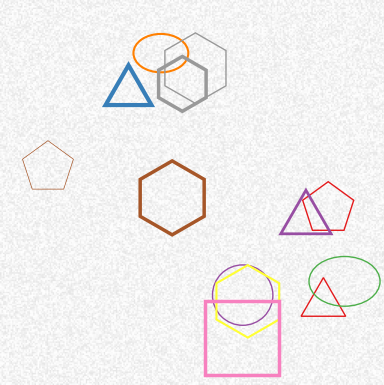[{"shape": "pentagon", "thickness": 1, "radius": 0.35, "center": [0.852, 0.458]}, {"shape": "triangle", "thickness": 1, "radius": 0.33, "center": [0.84, 0.212]}, {"shape": "triangle", "thickness": 3, "radius": 0.34, "center": [0.334, 0.762]}, {"shape": "oval", "thickness": 1, "radius": 0.46, "center": [0.895, 0.269]}, {"shape": "circle", "thickness": 1, "radius": 0.39, "center": [0.63, 0.234]}, {"shape": "triangle", "thickness": 2, "radius": 0.38, "center": [0.795, 0.43]}, {"shape": "oval", "thickness": 1.5, "radius": 0.36, "center": [0.418, 0.862]}, {"shape": "hexagon", "thickness": 1.5, "radius": 0.47, "center": [0.644, 0.217]}, {"shape": "hexagon", "thickness": 2.5, "radius": 0.48, "center": [0.447, 0.486]}, {"shape": "pentagon", "thickness": 0.5, "radius": 0.35, "center": [0.125, 0.565]}, {"shape": "square", "thickness": 2.5, "radius": 0.48, "center": [0.629, 0.122]}, {"shape": "hexagon", "thickness": 2.5, "radius": 0.36, "center": [0.474, 0.782]}, {"shape": "hexagon", "thickness": 1, "radius": 0.46, "center": [0.508, 0.823]}]